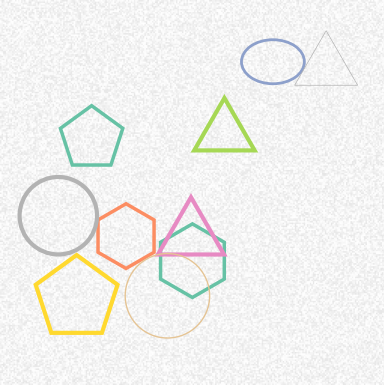[{"shape": "hexagon", "thickness": 2.5, "radius": 0.48, "center": [0.5, 0.323]}, {"shape": "pentagon", "thickness": 2.5, "radius": 0.43, "center": [0.238, 0.64]}, {"shape": "hexagon", "thickness": 2.5, "radius": 0.42, "center": [0.327, 0.387]}, {"shape": "oval", "thickness": 2, "radius": 0.41, "center": [0.709, 0.84]}, {"shape": "triangle", "thickness": 3, "radius": 0.5, "center": [0.496, 0.389]}, {"shape": "triangle", "thickness": 3, "radius": 0.45, "center": [0.583, 0.655]}, {"shape": "pentagon", "thickness": 3, "radius": 0.56, "center": [0.199, 0.226]}, {"shape": "circle", "thickness": 1, "radius": 0.55, "center": [0.435, 0.232]}, {"shape": "triangle", "thickness": 0.5, "radius": 0.47, "center": [0.847, 0.826]}, {"shape": "circle", "thickness": 3, "radius": 0.5, "center": [0.151, 0.44]}]